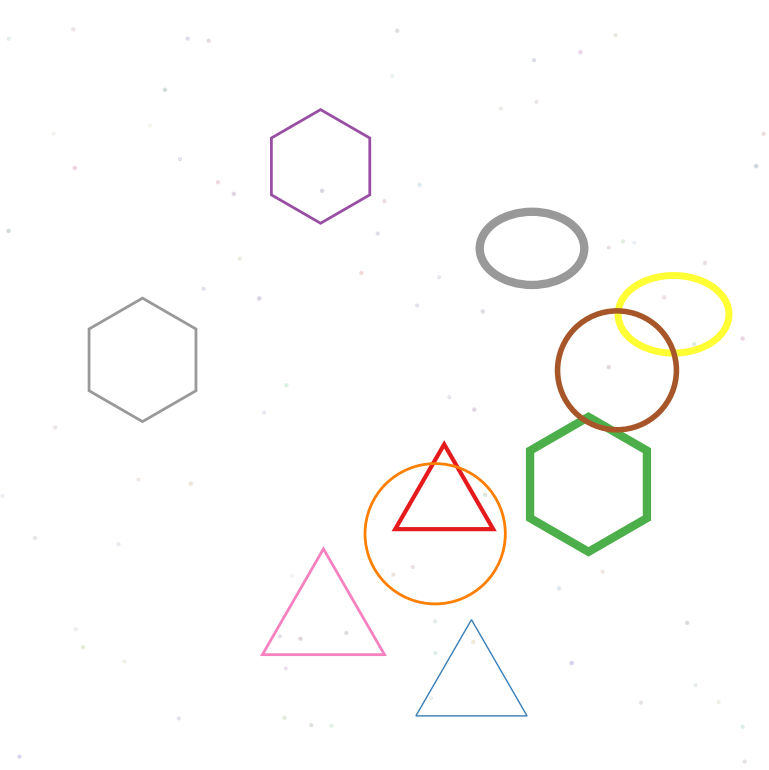[{"shape": "triangle", "thickness": 1.5, "radius": 0.37, "center": [0.577, 0.35]}, {"shape": "triangle", "thickness": 0.5, "radius": 0.42, "center": [0.612, 0.112]}, {"shape": "hexagon", "thickness": 3, "radius": 0.44, "center": [0.764, 0.371]}, {"shape": "hexagon", "thickness": 1, "radius": 0.37, "center": [0.416, 0.784]}, {"shape": "circle", "thickness": 1, "radius": 0.46, "center": [0.565, 0.307]}, {"shape": "oval", "thickness": 2.5, "radius": 0.36, "center": [0.875, 0.592]}, {"shape": "circle", "thickness": 2, "radius": 0.39, "center": [0.801, 0.519]}, {"shape": "triangle", "thickness": 1, "radius": 0.46, "center": [0.42, 0.196]}, {"shape": "hexagon", "thickness": 1, "radius": 0.4, "center": [0.185, 0.533]}, {"shape": "oval", "thickness": 3, "radius": 0.34, "center": [0.691, 0.677]}]